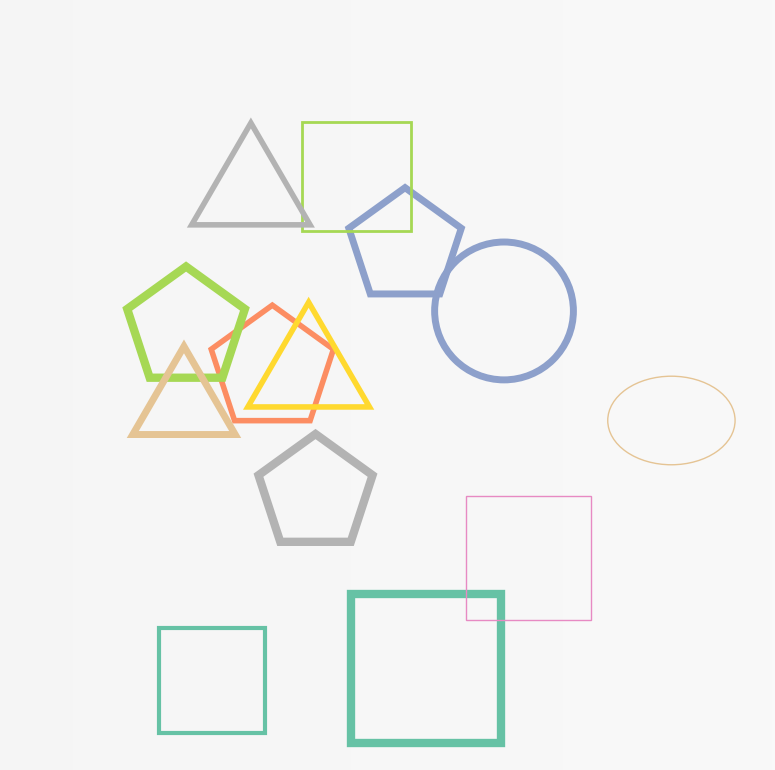[{"shape": "square", "thickness": 3, "radius": 0.48, "center": [0.549, 0.131]}, {"shape": "square", "thickness": 1.5, "radius": 0.34, "center": [0.274, 0.117]}, {"shape": "pentagon", "thickness": 2, "radius": 0.41, "center": [0.351, 0.521]}, {"shape": "circle", "thickness": 2.5, "radius": 0.45, "center": [0.65, 0.596]}, {"shape": "pentagon", "thickness": 2.5, "radius": 0.38, "center": [0.523, 0.68]}, {"shape": "square", "thickness": 0.5, "radius": 0.4, "center": [0.682, 0.275]}, {"shape": "pentagon", "thickness": 3, "radius": 0.4, "center": [0.24, 0.574]}, {"shape": "square", "thickness": 1, "radius": 0.35, "center": [0.46, 0.771]}, {"shape": "triangle", "thickness": 2, "radius": 0.45, "center": [0.398, 0.517]}, {"shape": "triangle", "thickness": 2.5, "radius": 0.38, "center": [0.237, 0.474]}, {"shape": "oval", "thickness": 0.5, "radius": 0.41, "center": [0.866, 0.454]}, {"shape": "pentagon", "thickness": 3, "radius": 0.39, "center": [0.407, 0.359]}, {"shape": "triangle", "thickness": 2, "radius": 0.44, "center": [0.324, 0.752]}]